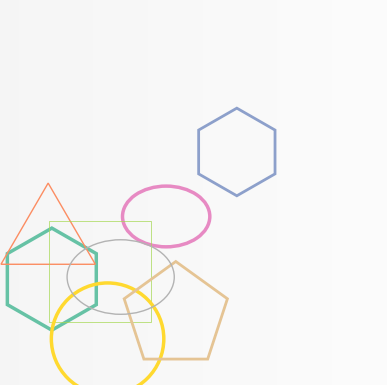[{"shape": "hexagon", "thickness": 2.5, "radius": 0.66, "center": [0.134, 0.275]}, {"shape": "triangle", "thickness": 1, "radius": 0.7, "center": [0.124, 0.384]}, {"shape": "hexagon", "thickness": 2, "radius": 0.57, "center": [0.611, 0.605]}, {"shape": "oval", "thickness": 2.5, "radius": 0.56, "center": [0.429, 0.438]}, {"shape": "square", "thickness": 0.5, "radius": 0.66, "center": [0.257, 0.295]}, {"shape": "circle", "thickness": 2.5, "radius": 0.73, "center": [0.278, 0.12]}, {"shape": "pentagon", "thickness": 2, "radius": 0.7, "center": [0.454, 0.181]}, {"shape": "oval", "thickness": 1, "radius": 0.69, "center": [0.311, 0.28]}]